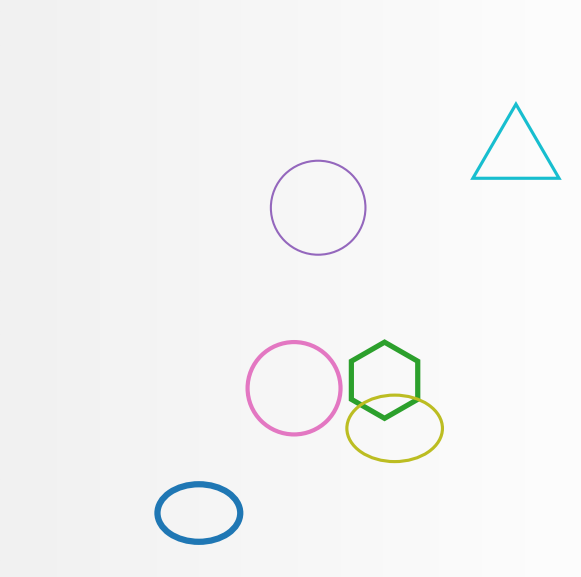[{"shape": "oval", "thickness": 3, "radius": 0.36, "center": [0.342, 0.111]}, {"shape": "hexagon", "thickness": 2.5, "radius": 0.33, "center": [0.662, 0.341]}, {"shape": "circle", "thickness": 1, "radius": 0.41, "center": [0.547, 0.639]}, {"shape": "circle", "thickness": 2, "radius": 0.4, "center": [0.506, 0.327]}, {"shape": "oval", "thickness": 1.5, "radius": 0.41, "center": [0.679, 0.257]}, {"shape": "triangle", "thickness": 1.5, "radius": 0.43, "center": [0.888, 0.733]}]